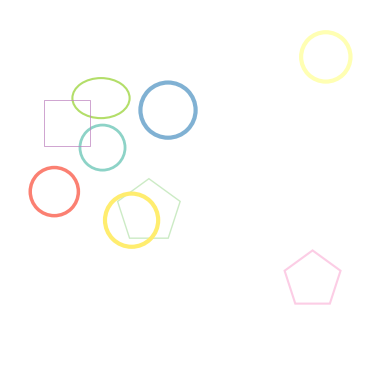[{"shape": "circle", "thickness": 2, "radius": 0.29, "center": [0.266, 0.617]}, {"shape": "circle", "thickness": 3, "radius": 0.32, "center": [0.846, 0.852]}, {"shape": "circle", "thickness": 2.5, "radius": 0.31, "center": [0.141, 0.502]}, {"shape": "circle", "thickness": 3, "radius": 0.36, "center": [0.436, 0.714]}, {"shape": "oval", "thickness": 1.5, "radius": 0.37, "center": [0.262, 0.745]}, {"shape": "pentagon", "thickness": 1.5, "radius": 0.38, "center": [0.812, 0.273]}, {"shape": "square", "thickness": 0.5, "radius": 0.3, "center": [0.173, 0.68]}, {"shape": "pentagon", "thickness": 1, "radius": 0.43, "center": [0.387, 0.45]}, {"shape": "circle", "thickness": 3, "radius": 0.35, "center": [0.342, 0.428]}]